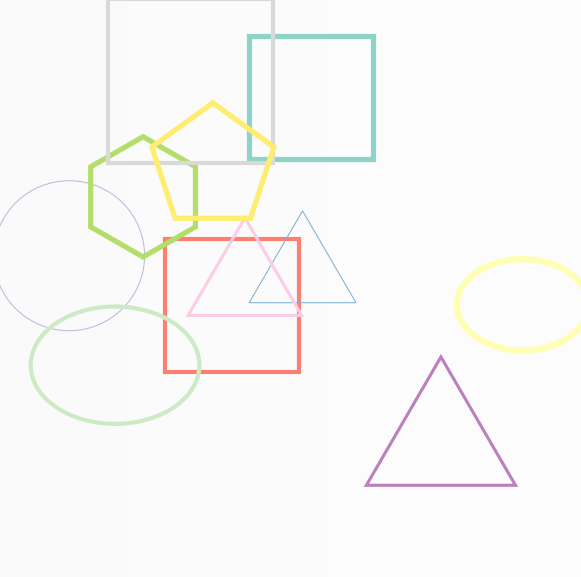[{"shape": "square", "thickness": 2.5, "radius": 0.53, "center": [0.535, 0.83]}, {"shape": "oval", "thickness": 3, "radius": 0.56, "center": [0.899, 0.471]}, {"shape": "circle", "thickness": 0.5, "radius": 0.65, "center": [0.119, 0.556]}, {"shape": "square", "thickness": 2, "radius": 0.58, "center": [0.4, 0.471]}, {"shape": "triangle", "thickness": 0.5, "radius": 0.53, "center": [0.521, 0.528]}, {"shape": "hexagon", "thickness": 2.5, "radius": 0.52, "center": [0.246, 0.658]}, {"shape": "triangle", "thickness": 1.5, "radius": 0.56, "center": [0.421, 0.509]}, {"shape": "square", "thickness": 2, "radius": 0.71, "center": [0.327, 0.859]}, {"shape": "triangle", "thickness": 1.5, "radius": 0.74, "center": [0.759, 0.233]}, {"shape": "oval", "thickness": 2, "radius": 0.73, "center": [0.198, 0.367]}, {"shape": "pentagon", "thickness": 2.5, "radius": 0.55, "center": [0.366, 0.711]}]